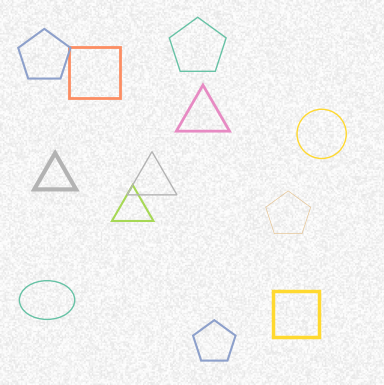[{"shape": "oval", "thickness": 1, "radius": 0.36, "center": [0.122, 0.221]}, {"shape": "pentagon", "thickness": 1, "radius": 0.39, "center": [0.514, 0.878]}, {"shape": "square", "thickness": 2, "radius": 0.33, "center": [0.246, 0.811]}, {"shape": "pentagon", "thickness": 1.5, "radius": 0.36, "center": [0.115, 0.854]}, {"shape": "pentagon", "thickness": 1.5, "radius": 0.29, "center": [0.557, 0.11]}, {"shape": "triangle", "thickness": 2, "radius": 0.4, "center": [0.527, 0.699]}, {"shape": "triangle", "thickness": 1.5, "radius": 0.31, "center": [0.345, 0.457]}, {"shape": "square", "thickness": 2.5, "radius": 0.3, "center": [0.768, 0.185]}, {"shape": "circle", "thickness": 1, "radius": 0.32, "center": [0.835, 0.652]}, {"shape": "pentagon", "thickness": 0.5, "radius": 0.31, "center": [0.749, 0.443]}, {"shape": "triangle", "thickness": 3, "radius": 0.31, "center": [0.143, 0.539]}, {"shape": "triangle", "thickness": 1, "radius": 0.37, "center": [0.395, 0.531]}]